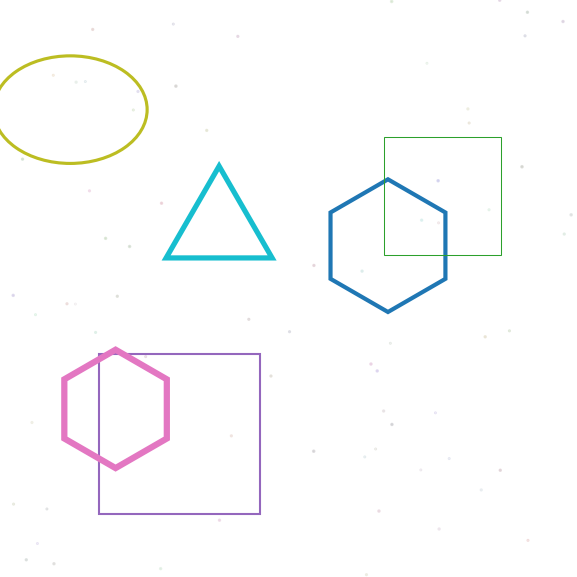[{"shape": "hexagon", "thickness": 2, "radius": 0.57, "center": [0.672, 0.574]}, {"shape": "square", "thickness": 0.5, "radius": 0.51, "center": [0.766, 0.66]}, {"shape": "square", "thickness": 1, "radius": 0.69, "center": [0.311, 0.248]}, {"shape": "hexagon", "thickness": 3, "radius": 0.51, "center": [0.2, 0.291]}, {"shape": "oval", "thickness": 1.5, "radius": 0.67, "center": [0.122, 0.809]}, {"shape": "triangle", "thickness": 2.5, "radius": 0.53, "center": [0.379, 0.605]}]